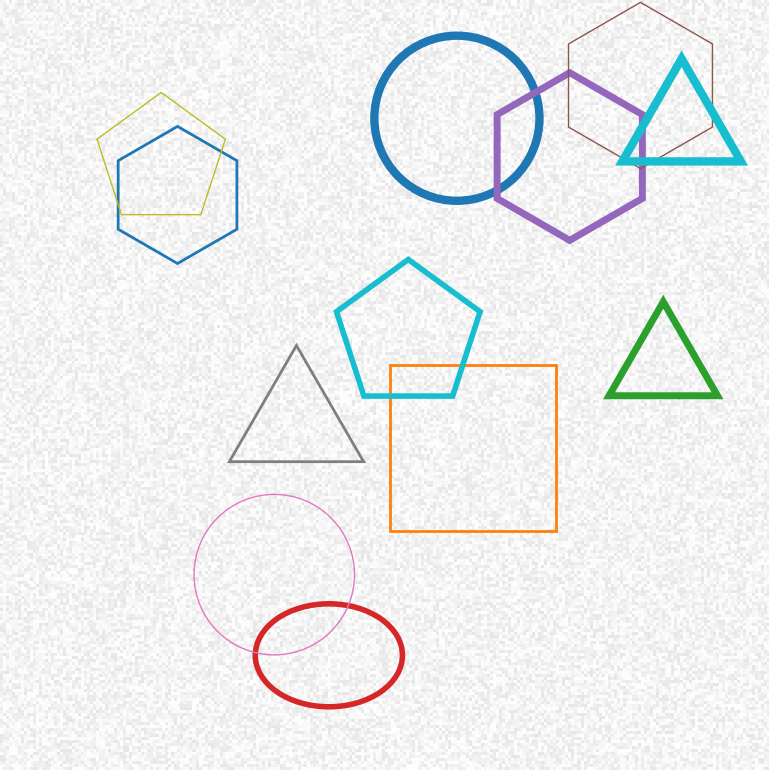[{"shape": "hexagon", "thickness": 1, "radius": 0.45, "center": [0.231, 0.747]}, {"shape": "circle", "thickness": 3, "radius": 0.54, "center": [0.593, 0.846]}, {"shape": "square", "thickness": 1, "radius": 0.54, "center": [0.614, 0.419]}, {"shape": "triangle", "thickness": 2.5, "radius": 0.41, "center": [0.861, 0.527]}, {"shape": "oval", "thickness": 2, "radius": 0.48, "center": [0.427, 0.149]}, {"shape": "hexagon", "thickness": 2.5, "radius": 0.54, "center": [0.74, 0.797]}, {"shape": "hexagon", "thickness": 0.5, "radius": 0.54, "center": [0.832, 0.889]}, {"shape": "circle", "thickness": 0.5, "radius": 0.52, "center": [0.356, 0.254]}, {"shape": "triangle", "thickness": 1, "radius": 0.5, "center": [0.385, 0.451]}, {"shape": "pentagon", "thickness": 0.5, "radius": 0.44, "center": [0.209, 0.792]}, {"shape": "pentagon", "thickness": 2, "radius": 0.49, "center": [0.53, 0.565]}, {"shape": "triangle", "thickness": 3, "radius": 0.44, "center": [0.885, 0.835]}]